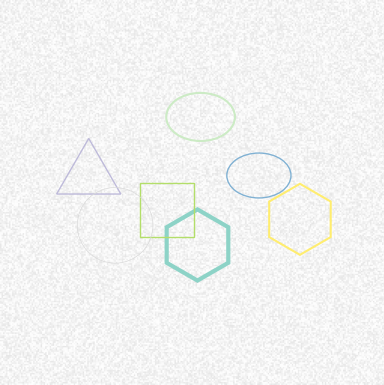[{"shape": "hexagon", "thickness": 3, "radius": 0.46, "center": [0.513, 0.364]}, {"shape": "triangle", "thickness": 1, "radius": 0.48, "center": [0.23, 0.544]}, {"shape": "oval", "thickness": 1, "radius": 0.42, "center": [0.672, 0.544]}, {"shape": "square", "thickness": 1, "radius": 0.35, "center": [0.434, 0.454]}, {"shape": "circle", "thickness": 0.5, "radius": 0.49, "center": [0.299, 0.415]}, {"shape": "oval", "thickness": 1.5, "radius": 0.45, "center": [0.521, 0.696]}, {"shape": "hexagon", "thickness": 1.5, "radius": 0.46, "center": [0.779, 0.43]}]